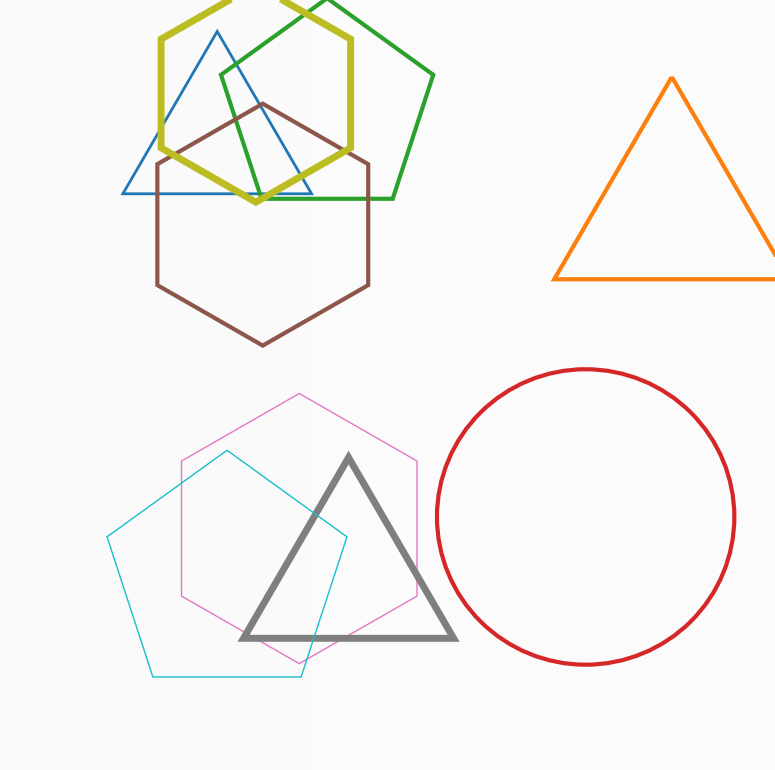[{"shape": "triangle", "thickness": 1, "radius": 0.7, "center": [0.28, 0.819]}, {"shape": "triangle", "thickness": 1.5, "radius": 0.88, "center": [0.867, 0.725]}, {"shape": "pentagon", "thickness": 1.5, "radius": 0.72, "center": [0.422, 0.858]}, {"shape": "circle", "thickness": 1.5, "radius": 0.96, "center": [0.756, 0.329]}, {"shape": "hexagon", "thickness": 1.5, "radius": 0.79, "center": [0.339, 0.708]}, {"shape": "hexagon", "thickness": 0.5, "radius": 0.88, "center": [0.386, 0.314]}, {"shape": "triangle", "thickness": 2.5, "radius": 0.78, "center": [0.45, 0.249]}, {"shape": "hexagon", "thickness": 2.5, "radius": 0.71, "center": [0.33, 0.879]}, {"shape": "pentagon", "thickness": 0.5, "radius": 0.81, "center": [0.293, 0.252]}]